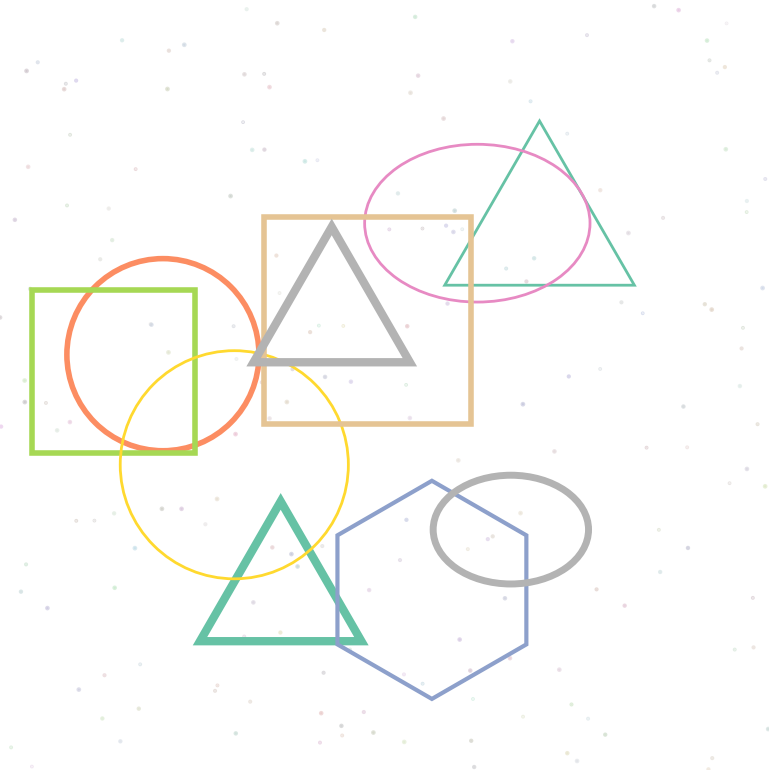[{"shape": "triangle", "thickness": 3, "radius": 0.61, "center": [0.365, 0.228]}, {"shape": "triangle", "thickness": 1, "radius": 0.71, "center": [0.701, 0.701]}, {"shape": "circle", "thickness": 2, "radius": 0.62, "center": [0.212, 0.539]}, {"shape": "hexagon", "thickness": 1.5, "radius": 0.71, "center": [0.561, 0.234]}, {"shape": "oval", "thickness": 1, "radius": 0.73, "center": [0.62, 0.71]}, {"shape": "square", "thickness": 2, "radius": 0.53, "center": [0.147, 0.517]}, {"shape": "circle", "thickness": 1, "radius": 0.74, "center": [0.304, 0.396]}, {"shape": "square", "thickness": 2, "radius": 0.67, "center": [0.477, 0.584]}, {"shape": "oval", "thickness": 2.5, "radius": 0.5, "center": [0.663, 0.312]}, {"shape": "triangle", "thickness": 3, "radius": 0.59, "center": [0.431, 0.588]}]